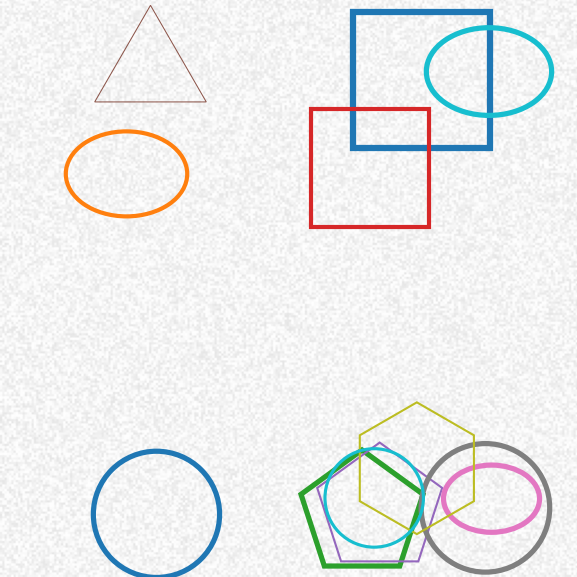[{"shape": "circle", "thickness": 2.5, "radius": 0.55, "center": [0.271, 0.109]}, {"shape": "square", "thickness": 3, "radius": 0.59, "center": [0.729, 0.861]}, {"shape": "oval", "thickness": 2, "radius": 0.53, "center": [0.219, 0.698]}, {"shape": "pentagon", "thickness": 2.5, "radius": 0.56, "center": [0.627, 0.109]}, {"shape": "square", "thickness": 2, "radius": 0.51, "center": [0.641, 0.708]}, {"shape": "pentagon", "thickness": 1, "radius": 0.57, "center": [0.657, 0.119]}, {"shape": "triangle", "thickness": 0.5, "radius": 0.56, "center": [0.261, 0.878]}, {"shape": "oval", "thickness": 2.5, "radius": 0.42, "center": [0.851, 0.136]}, {"shape": "circle", "thickness": 2.5, "radius": 0.56, "center": [0.841, 0.12]}, {"shape": "hexagon", "thickness": 1, "radius": 0.57, "center": [0.722, 0.188]}, {"shape": "circle", "thickness": 1.5, "radius": 0.43, "center": [0.648, 0.137]}, {"shape": "oval", "thickness": 2.5, "radius": 0.54, "center": [0.847, 0.875]}]